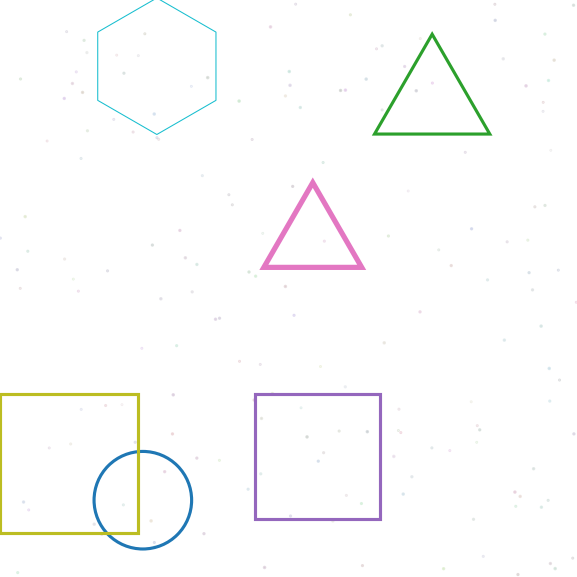[{"shape": "circle", "thickness": 1.5, "radius": 0.42, "center": [0.247, 0.133]}, {"shape": "triangle", "thickness": 1.5, "radius": 0.58, "center": [0.748, 0.825]}, {"shape": "square", "thickness": 1.5, "radius": 0.54, "center": [0.55, 0.209]}, {"shape": "triangle", "thickness": 2.5, "radius": 0.49, "center": [0.542, 0.585]}, {"shape": "square", "thickness": 1.5, "radius": 0.6, "center": [0.119, 0.197]}, {"shape": "hexagon", "thickness": 0.5, "radius": 0.59, "center": [0.272, 0.884]}]